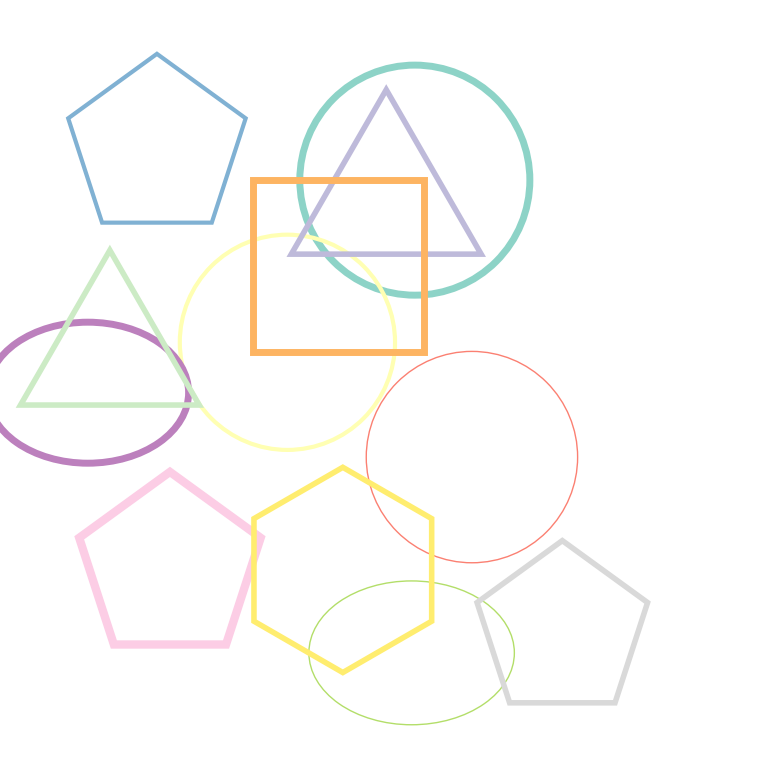[{"shape": "circle", "thickness": 2.5, "radius": 0.75, "center": [0.539, 0.766]}, {"shape": "circle", "thickness": 1.5, "radius": 0.7, "center": [0.373, 0.555]}, {"shape": "triangle", "thickness": 2, "radius": 0.71, "center": [0.502, 0.741]}, {"shape": "circle", "thickness": 0.5, "radius": 0.69, "center": [0.613, 0.406]}, {"shape": "pentagon", "thickness": 1.5, "radius": 0.61, "center": [0.204, 0.809]}, {"shape": "square", "thickness": 2.5, "radius": 0.56, "center": [0.44, 0.654]}, {"shape": "oval", "thickness": 0.5, "radius": 0.67, "center": [0.535, 0.152]}, {"shape": "pentagon", "thickness": 3, "radius": 0.62, "center": [0.221, 0.263]}, {"shape": "pentagon", "thickness": 2, "radius": 0.58, "center": [0.73, 0.181]}, {"shape": "oval", "thickness": 2.5, "radius": 0.65, "center": [0.114, 0.49]}, {"shape": "triangle", "thickness": 2, "radius": 0.67, "center": [0.143, 0.541]}, {"shape": "hexagon", "thickness": 2, "radius": 0.67, "center": [0.445, 0.26]}]